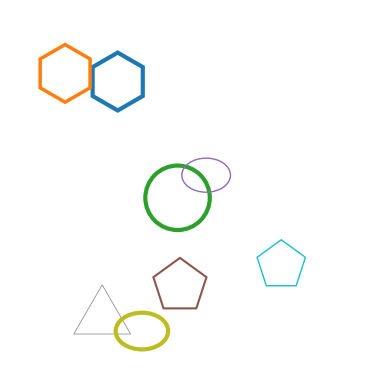[{"shape": "hexagon", "thickness": 3, "radius": 0.38, "center": [0.306, 0.788]}, {"shape": "hexagon", "thickness": 2.5, "radius": 0.37, "center": [0.169, 0.809]}, {"shape": "circle", "thickness": 3, "radius": 0.42, "center": [0.461, 0.486]}, {"shape": "oval", "thickness": 1, "radius": 0.32, "center": [0.535, 0.545]}, {"shape": "pentagon", "thickness": 1.5, "radius": 0.36, "center": [0.467, 0.258]}, {"shape": "triangle", "thickness": 0.5, "radius": 0.43, "center": [0.265, 0.175]}, {"shape": "oval", "thickness": 3, "radius": 0.34, "center": [0.369, 0.14]}, {"shape": "pentagon", "thickness": 1, "radius": 0.33, "center": [0.731, 0.311]}]